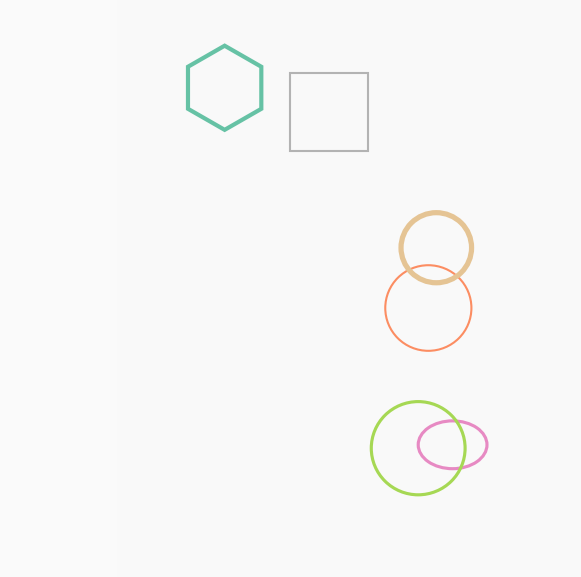[{"shape": "hexagon", "thickness": 2, "radius": 0.36, "center": [0.386, 0.847]}, {"shape": "circle", "thickness": 1, "radius": 0.37, "center": [0.737, 0.466]}, {"shape": "oval", "thickness": 1.5, "radius": 0.3, "center": [0.779, 0.229]}, {"shape": "circle", "thickness": 1.5, "radius": 0.4, "center": [0.719, 0.223]}, {"shape": "circle", "thickness": 2.5, "radius": 0.3, "center": [0.751, 0.57]}, {"shape": "square", "thickness": 1, "radius": 0.33, "center": [0.566, 0.805]}]